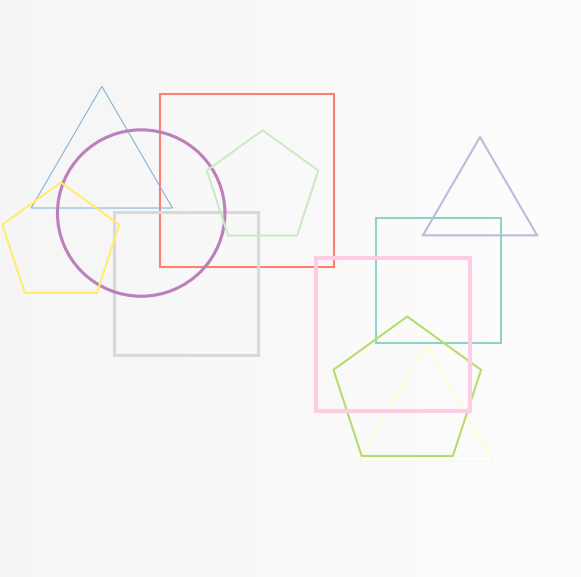[{"shape": "square", "thickness": 1, "radius": 0.54, "center": [0.755, 0.513]}, {"shape": "triangle", "thickness": 0.5, "radius": 0.67, "center": [0.733, 0.267]}, {"shape": "triangle", "thickness": 1, "radius": 0.57, "center": [0.826, 0.648]}, {"shape": "square", "thickness": 1, "radius": 0.75, "center": [0.425, 0.687]}, {"shape": "triangle", "thickness": 0.5, "radius": 0.7, "center": [0.175, 0.709]}, {"shape": "pentagon", "thickness": 1, "radius": 0.67, "center": [0.701, 0.318]}, {"shape": "square", "thickness": 2, "radius": 0.66, "center": [0.676, 0.42]}, {"shape": "square", "thickness": 1.5, "radius": 0.62, "center": [0.32, 0.508]}, {"shape": "circle", "thickness": 1.5, "radius": 0.72, "center": [0.243, 0.63]}, {"shape": "pentagon", "thickness": 1, "radius": 0.5, "center": [0.452, 0.673]}, {"shape": "pentagon", "thickness": 1, "radius": 0.53, "center": [0.105, 0.578]}]